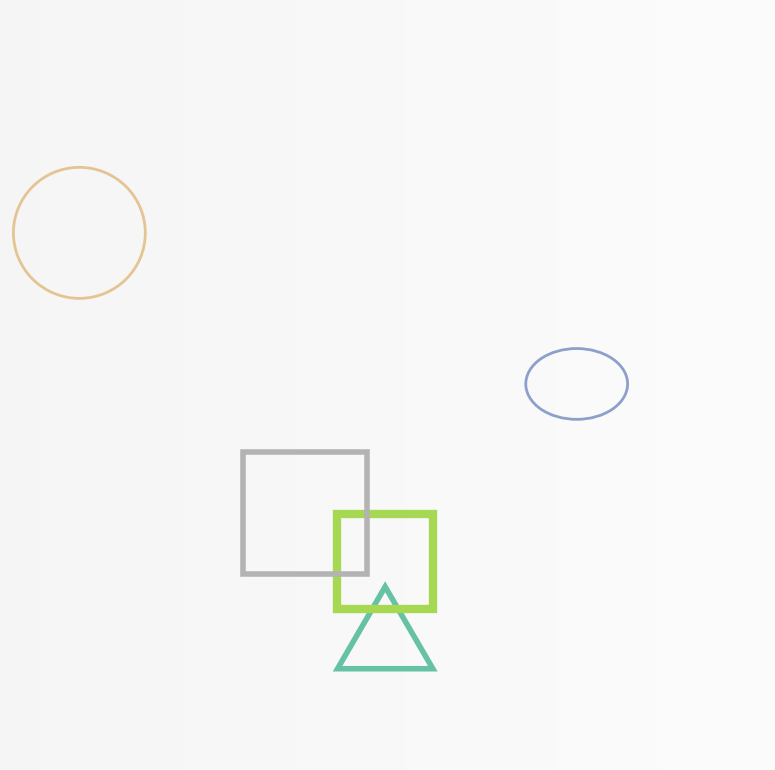[{"shape": "triangle", "thickness": 2, "radius": 0.35, "center": [0.497, 0.167]}, {"shape": "oval", "thickness": 1, "radius": 0.33, "center": [0.744, 0.501]}, {"shape": "square", "thickness": 3, "radius": 0.31, "center": [0.496, 0.271]}, {"shape": "circle", "thickness": 1, "radius": 0.43, "center": [0.102, 0.698]}, {"shape": "square", "thickness": 2, "radius": 0.4, "center": [0.393, 0.334]}]